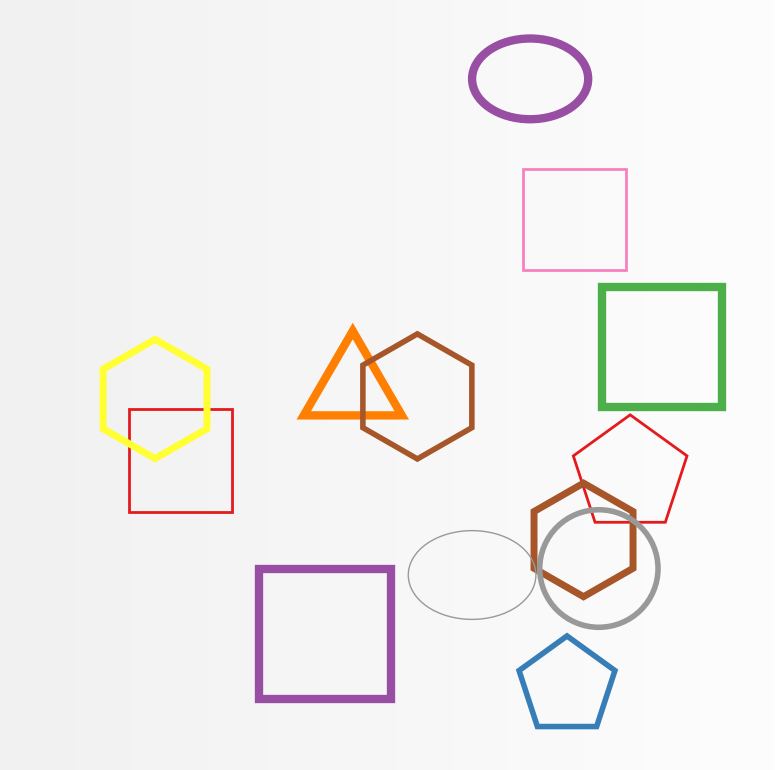[{"shape": "pentagon", "thickness": 1, "radius": 0.39, "center": [0.813, 0.384]}, {"shape": "square", "thickness": 1, "radius": 0.34, "center": [0.233, 0.402]}, {"shape": "pentagon", "thickness": 2, "radius": 0.33, "center": [0.732, 0.109]}, {"shape": "square", "thickness": 3, "radius": 0.39, "center": [0.854, 0.549]}, {"shape": "square", "thickness": 3, "radius": 0.42, "center": [0.419, 0.177]}, {"shape": "oval", "thickness": 3, "radius": 0.37, "center": [0.684, 0.898]}, {"shape": "triangle", "thickness": 3, "radius": 0.37, "center": [0.455, 0.497]}, {"shape": "hexagon", "thickness": 2.5, "radius": 0.39, "center": [0.2, 0.482]}, {"shape": "hexagon", "thickness": 2, "radius": 0.41, "center": [0.539, 0.485]}, {"shape": "hexagon", "thickness": 2.5, "radius": 0.37, "center": [0.753, 0.299]}, {"shape": "square", "thickness": 1, "radius": 0.33, "center": [0.741, 0.715]}, {"shape": "circle", "thickness": 2, "radius": 0.38, "center": [0.773, 0.262]}, {"shape": "oval", "thickness": 0.5, "radius": 0.41, "center": [0.609, 0.253]}]